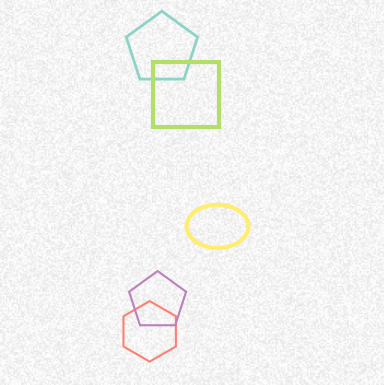[{"shape": "pentagon", "thickness": 2, "radius": 0.49, "center": [0.421, 0.873]}, {"shape": "hexagon", "thickness": 1.5, "radius": 0.39, "center": [0.389, 0.139]}, {"shape": "square", "thickness": 3, "radius": 0.42, "center": [0.483, 0.754]}, {"shape": "pentagon", "thickness": 1.5, "radius": 0.39, "center": [0.409, 0.218]}, {"shape": "oval", "thickness": 3, "radius": 0.4, "center": [0.565, 0.412]}]